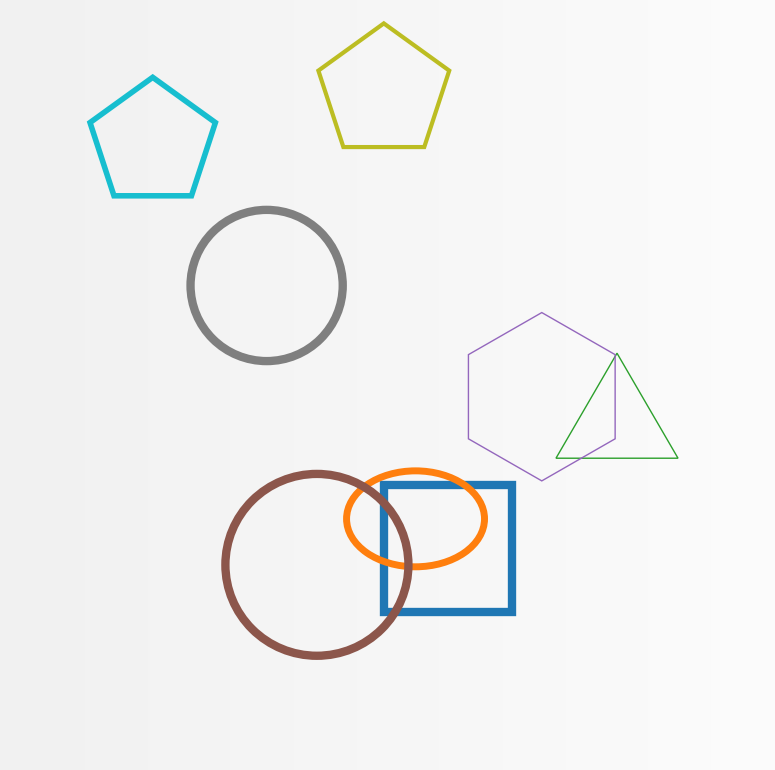[{"shape": "square", "thickness": 3, "radius": 0.41, "center": [0.579, 0.288]}, {"shape": "oval", "thickness": 2.5, "radius": 0.45, "center": [0.536, 0.326]}, {"shape": "triangle", "thickness": 0.5, "radius": 0.45, "center": [0.796, 0.45]}, {"shape": "hexagon", "thickness": 0.5, "radius": 0.55, "center": [0.699, 0.485]}, {"shape": "circle", "thickness": 3, "radius": 0.59, "center": [0.409, 0.266]}, {"shape": "circle", "thickness": 3, "radius": 0.49, "center": [0.344, 0.629]}, {"shape": "pentagon", "thickness": 1.5, "radius": 0.44, "center": [0.495, 0.881]}, {"shape": "pentagon", "thickness": 2, "radius": 0.43, "center": [0.197, 0.815]}]